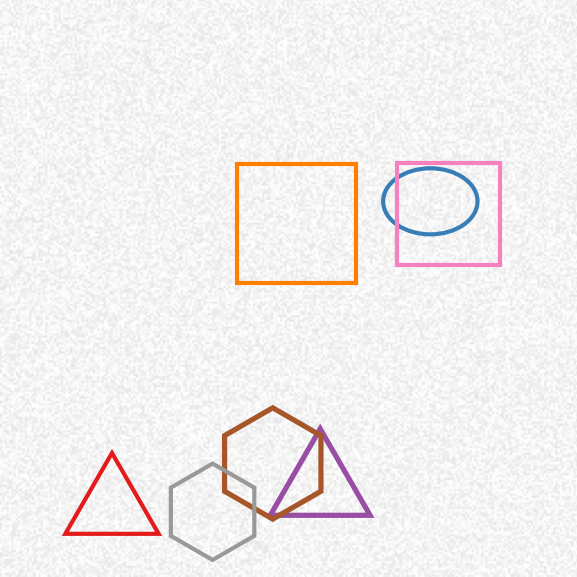[{"shape": "triangle", "thickness": 2, "radius": 0.47, "center": [0.194, 0.121]}, {"shape": "oval", "thickness": 2, "radius": 0.41, "center": [0.745, 0.651]}, {"shape": "triangle", "thickness": 2.5, "radius": 0.5, "center": [0.554, 0.157]}, {"shape": "square", "thickness": 2, "radius": 0.51, "center": [0.513, 0.612]}, {"shape": "hexagon", "thickness": 2.5, "radius": 0.48, "center": [0.472, 0.197]}, {"shape": "square", "thickness": 2, "radius": 0.44, "center": [0.777, 0.629]}, {"shape": "hexagon", "thickness": 2, "radius": 0.42, "center": [0.368, 0.113]}]